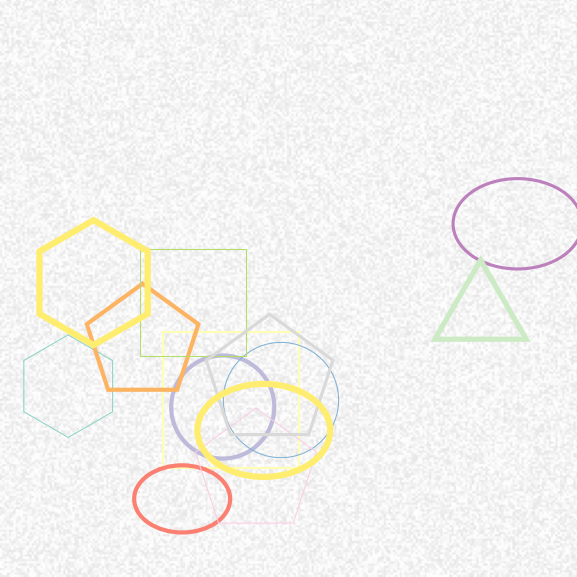[{"shape": "hexagon", "thickness": 0.5, "radius": 0.44, "center": [0.118, 0.33]}, {"shape": "square", "thickness": 1, "radius": 0.59, "center": [0.4, 0.307]}, {"shape": "circle", "thickness": 2, "radius": 0.45, "center": [0.386, 0.294]}, {"shape": "oval", "thickness": 2, "radius": 0.42, "center": [0.315, 0.135]}, {"shape": "circle", "thickness": 0.5, "radius": 0.5, "center": [0.487, 0.306]}, {"shape": "pentagon", "thickness": 2, "radius": 0.51, "center": [0.247, 0.406]}, {"shape": "square", "thickness": 0.5, "radius": 0.46, "center": [0.334, 0.475]}, {"shape": "pentagon", "thickness": 0.5, "radius": 0.55, "center": [0.443, 0.182]}, {"shape": "pentagon", "thickness": 1.5, "radius": 0.58, "center": [0.467, 0.34]}, {"shape": "oval", "thickness": 1.5, "radius": 0.56, "center": [0.896, 0.612]}, {"shape": "triangle", "thickness": 2.5, "radius": 0.46, "center": [0.832, 0.457]}, {"shape": "oval", "thickness": 3, "radius": 0.57, "center": [0.457, 0.254]}, {"shape": "hexagon", "thickness": 3, "radius": 0.54, "center": [0.162, 0.51]}]